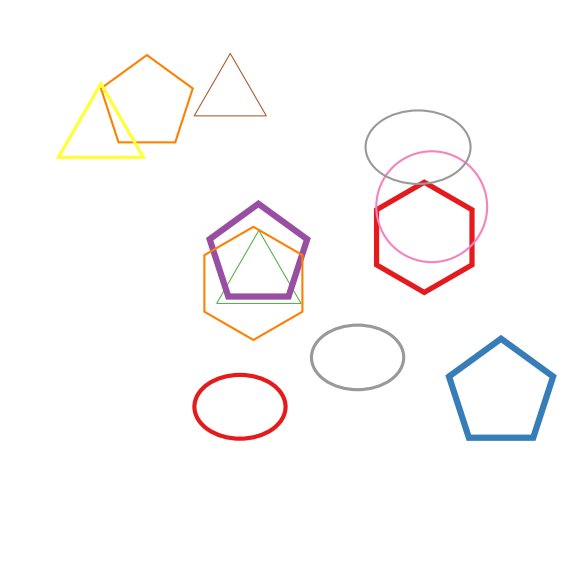[{"shape": "oval", "thickness": 2, "radius": 0.39, "center": [0.416, 0.295]}, {"shape": "hexagon", "thickness": 2.5, "radius": 0.48, "center": [0.735, 0.588]}, {"shape": "pentagon", "thickness": 3, "radius": 0.47, "center": [0.868, 0.318]}, {"shape": "triangle", "thickness": 0.5, "radius": 0.42, "center": [0.448, 0.516]}, {"shape": "pentagon", "thickness": 3, "radius": 0.44, "center": [0.447, 0.557]}, {"shape": "hexagon", "thickness": 1, "radius": 0.49, "center": [0.439, 0.508]}, {"shape": "pentagon", "thickness": 1, "radius": 0.42, "center": [0.254, 0.82]}, {"shape": "triangle", "thickness": 1.5, "radius": 0.42, "center": [0.175, 0.769]}, {"shape": "triangle", "thickness": 0.5, "radius": 0.36, "center": [0.399, 0.835]}, {"shape": "circle", "thickness": 1, "radius": 0.48, "center": [0.748, 0.641]}, {"shape": "oval", "thickness": 1.5, "radius": 0.4, "center": [0.619, 0.38]}, {"shape": "oval", "thickness": 1, "radius": 0.45, "center": [0.724, 0.744]}]